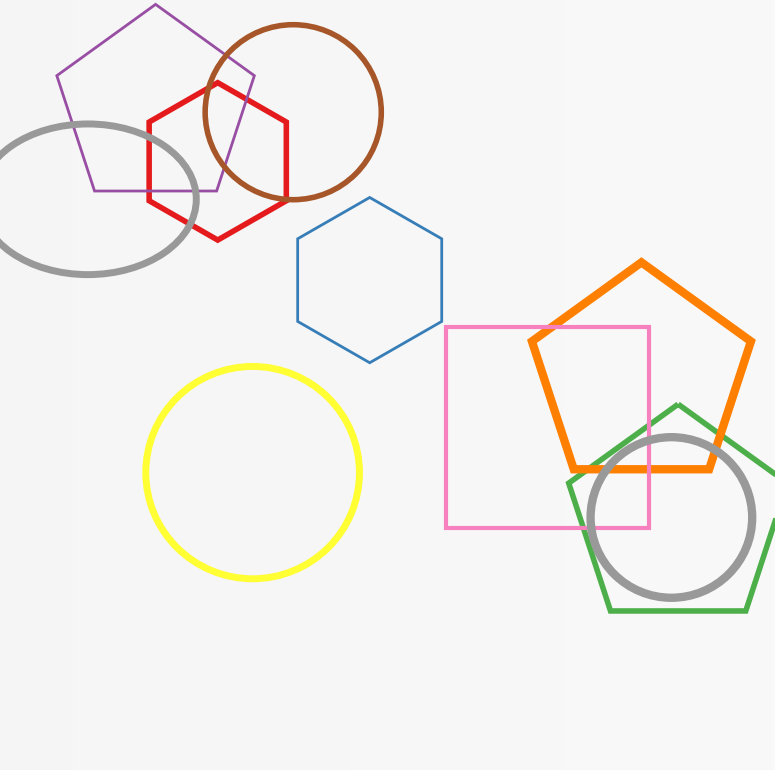[{"shape": "hexagon", "thickness": 2, "radius": 0.51, "center": [0.281, 0.79]}, {"shape": "hexagon", "thickness": 1, "radius": 0.54, "center": [0.477, 0.636]}, {"shape": "pentagon", "thickness": 2, "radius": 0.74, "center": [0.875, 0.327]}, {"shape": "pentagon", "thickness": 1, "radius": 0.67, "center": [0.201, 0.86]}, {"shape": "pentagon", "thickness": 3, "radius": 0.74, "center": [0.828, 0.511]}, {"shape": "circle", "thickness": 2.5, "radius": 0.69, "center": [0.326, 0.386]}, {"shape": "circle", "thickness": 2, "radius": 0.57, "center": [0.378, 0.854]}, {"shape": "square", "thickness": 1.5, "radius": 0.65, "center": [0.706, 0.445]}, {"shape": "circle", "thickness": 3, "radius": 0.52, "center": [0.866, 0.328]}, {"shape": "oval", "thickness": 2.5, "radius": 0.7, "center": [0.113, 0.741]}]